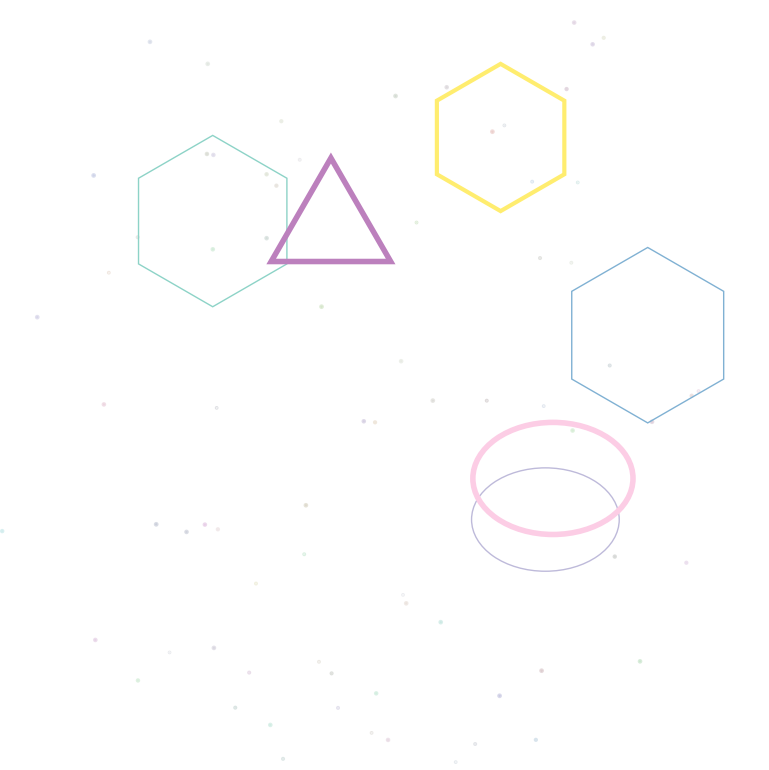[{"shape": "hexagon", "thickness": 0.5, "radius": 0.56, "center": [0.276, 0.713]}, {"shape": "oval", "thickness": 0.5, "radius": 0.48, "center": [0.708, 0.325]}, {"shape": "hexagon", "thickness": 0.5, "radius": 0.57, "center": [0.841, 0.565]}, {"shape": "oval", "thickness": 2, "radius": 0.52, "center": [0.718, 0.379]}, {"shape": "triangle", "thickness": 2, "radius": 0.45, "center": [0.43, 0.705]}, {"shape": "hexagon", "thickness": 1.5, "radius": 0.48, "center": [0.65, 0.821]}]